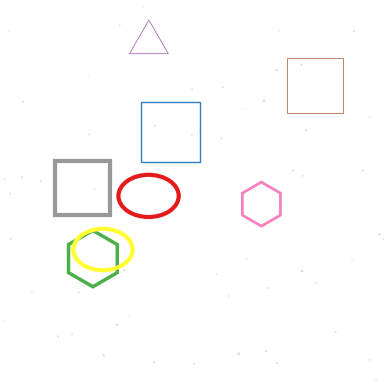[{"shape": "oval", "thickness": 3, "radius": 0.39, "center": [0.386, 0.491]}, {"shape": "square", "thickness": 1, "radius": 0.39, "center": [0.443, 0.657]}, {"shape": "hexagon", "thickness": 2.5, "radius": 0.37, "center": [0.241, 0.328]}, {"shape": "triangle", "thickness": 0.5, "radius": 0.29, "center": [0.387, 0.89]}, {"shape": "oval", "thickness": 3, "radius": 0.38, "center": [0.267, 0.352]}, {"shape": "square", "thickness": 0.5, "radius": 0.36, "center": [0.818, 0.778]}, {"shape": "hexagon", "thickness": 2, "radius": 0.29, "center": [0.679, 0.47]}, {"shape": "square", "thickness": 3, "radius": 0.35, "center": [0.214, 0.511]}]